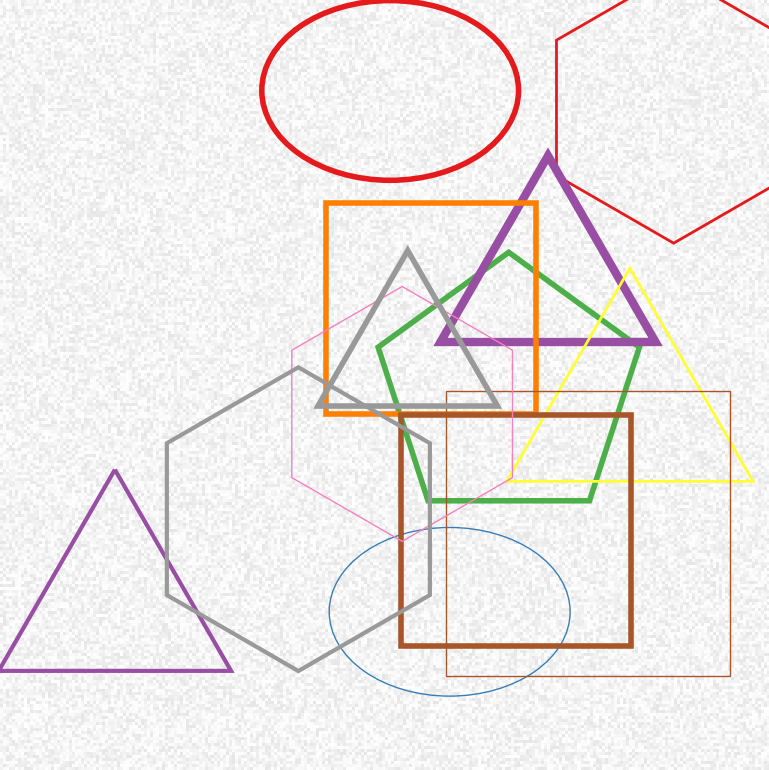[{"shape": "oval", "thickness": 2, "radius": 0.83, "center": [0.507, 0.883]}, {"shape": "hexagon", "thickness": 1, "radius": 0.88, "center": [0.875, 0.86]}, {"shape": "oval", "thickness": 0.5, "radius": 0.78, "center": [0.584, 0.205]}, {"shape": "pentagon", "thickness": 2, "radius": 0.89, "center": [0.661, 0.494]}, {"shape": "triangle", "thickness": 1.5, "radius": 0.87, "center": [0.149, 0.216]}, {"shape": "triangle", "thickness": 3, "radius": 0.81, "center": [0.712, 0.636]}, {"shape": "square", "thickness": 2, "radius": 0.68, "center": [0.56, 0.599]}, {"shape": "triangle", "thickness": 1, "radius": 0.92, "center": [0.818, 0.467]}, {"shape": "square", "thickness": 0.5, "radius": 0.92, "center": [0.763, 0.307]}, {"shape": "square", "thickness": 2, "radius": 0.75, "center": [0.67, 0.311]}, {"shape": "hexagon", "thickness": 0.5, "radius": 0.83, "center": [0.522, 0.462]}, {"shape": "triangle", "thickness": 2, "radius": 0.67, "center": [0.529, 0.54]}, {"shape": "hexagon", "thickness": 1.5, "radius": 0.99, "center": [0.387, 0.326]}]